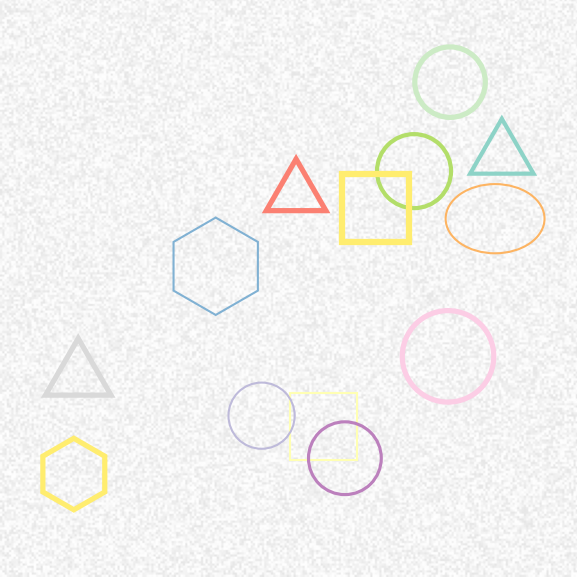[{"shape": "triangle", "thickness": 2, "radius": 0.32, "center": [0.869, 0.73]}, {"shape": "square", "thickness": 1, "radius": 0.29, "center": [0.56, 0.261]}, {"shape": "circle", "thickness": 1, "radius": 0.29, "center": [0.453, 0.279]}, {"shape": "triangle", "thickness": 2.5, "radius": 0.3, "center": [0.513, 0.664]}, {"shape": "hexagon", "thickness": 1, "radius": 0.42, "center": [0.374, 0.538]}, {"shape": "oval", "thickness": 1, "radius": 0.43, "center": [0.857, 0.62]}, {"shape": "circle", "thickness": 2, "radius": 0.32, "center": [0.717, 0.703]}, {"shape": "circle", "thickness": 2.5, "radius": 0.4, "center": [0.776, 0.382]}, {"shape": "triangle", "thickness": 2.5, "radius": 0.33, "center": [0.135, 0.348]}, {"shape": "circle", "thickness": 1.5, "radius": 0.32, "center": [0.597, 0.206]}, {"shape": "circle", "thickness": 2.5, "radius": 0.31, "center": [0.779, 0.857]}, {"shape": "square", "thickness": 3, "radius": 0.29, "center": [0.65, 0.639]}, {"shape": "hexagon", "thickness": 2.5, "radius": 0.31, "center": [0.128, 0.178]}]